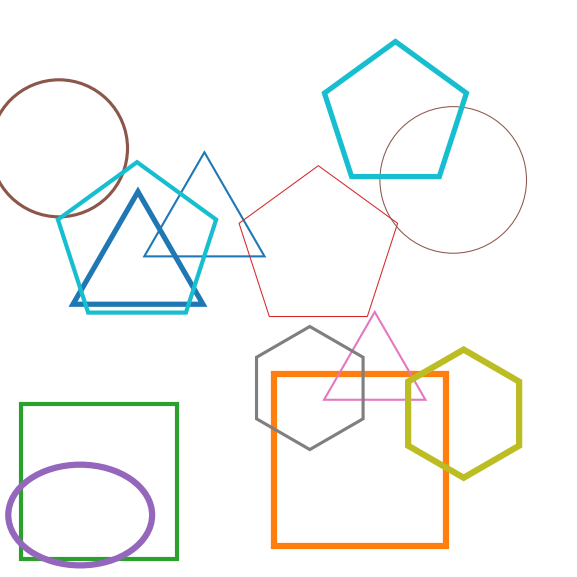[{"shape": "triangle", "thickness": 1, "radius": 0.6, "center": [0.354, 0.615]}, {"shape": "triangle", "thickness": 2.5, "radius": 0.65, "center": [0.239, 0.537]}, {"shape": "square", "thickness": 3, "radius": 0.75, "center": [0.623, 0.203]}, {"shape": "square", "thickness": 2, "radius": 0.67, "center": [0.172, 0.165]}, {"shape": "pentagon", "thickness": 0.5, "radius": 0.72, "center": [0.551, 0.568]}, {"shape": "oval", "thickness": 3, "radius": 0.62, "center": [0.139, 0.107]}, {"shape": "circle", "thickness": 0.5, "radius": 0.63, "center": [0.785, 0.688]}, {"shape": "circle", "thickness": 1.5, "radius": 0.59, "center": [0.102, 0.742]}, {"shape": "triangle", "thickness": 1, "radius": 0.51, "center": [0.649, 0.358]}, {"shape": "hexagon", "thickness": 1.5, "radius": 0.53, "center": [0.536, 0.327]}, {"shape": "hexagon", "thickness": 3, "radius": 0.55, "center": [0.803, 0.283]}, {"shape": "pentagon", "thickness": 2.5, "radius": 0.65, "center": [0.685, 0.798]}, {"shape": "pentagon", "thickness": 2, "radius": 0.72, "center": [0.237, 0.574]}]